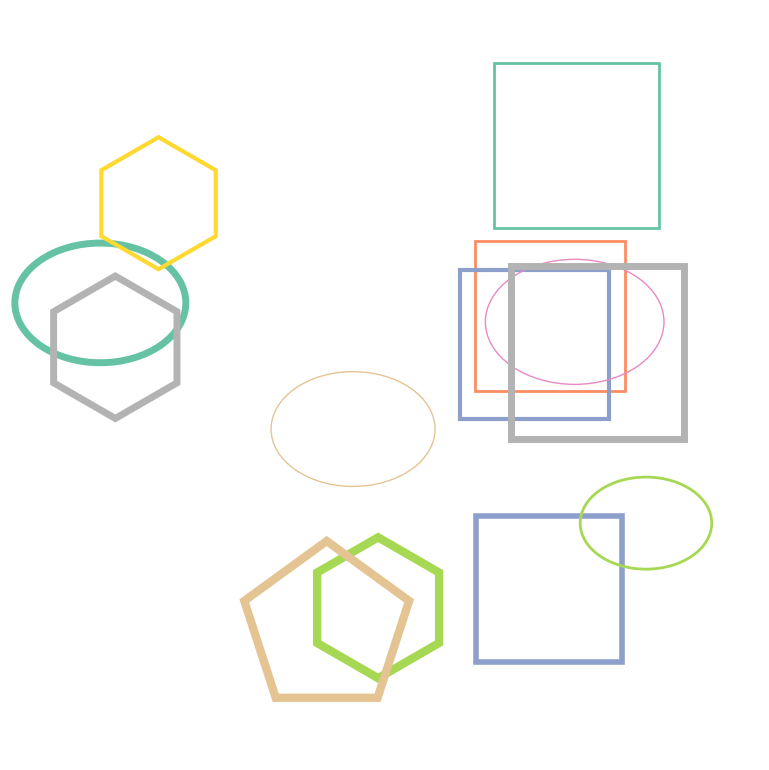[{"shape": "oval", "thickness": 2.5, "radius": 0.56, "center": [0.13, 0.607]}, {"shape": "square", "thickness": 1, "radius": 0.53, "center": [0.748, 0.811]}, {"shape": "square", "thickness": 1, "radius": 0.49, "center": [0.714, 0.59]}, {"shape": "square", "thickness": 2, "radius": 0.48, "center": [0.713, 0.235]}, {"shape": "square", "thickness": 1.5, "radius": 0.48, "center": [0.694, 0.552]}, {"shape": "oval", "thickness": 0.5, "radius": 0.58, "center": [0.746, 0.582]}, {"shape": "oval", "thickness": 1, "radius": 0.43, "center": [0.839, 0.321]}, {"shape": "hexagon", "thickness": 3, "radius": 0.46, "center": [0.491, 0.211]}, {"shape": "hexagon", "thickness": 1.5, "radius": 0.43, "center": [0.206, 0.736]}, {"shape": "pentagon", "thickness": 3, "radius": 0.56, "center": [0.424, 0.185]}, {"shape": "oval", "thickness": 0.5, "radius": 0.53, "center": [0.459, 0.443]}, {"shape": "hexagon", "thickness": 2.5, "radius": 0.46, "center": [0.15, 0.549]}, {"shape": "square", "thickness": 2.5, "radius": 0.56, "center": [0.776, 0.542]}]